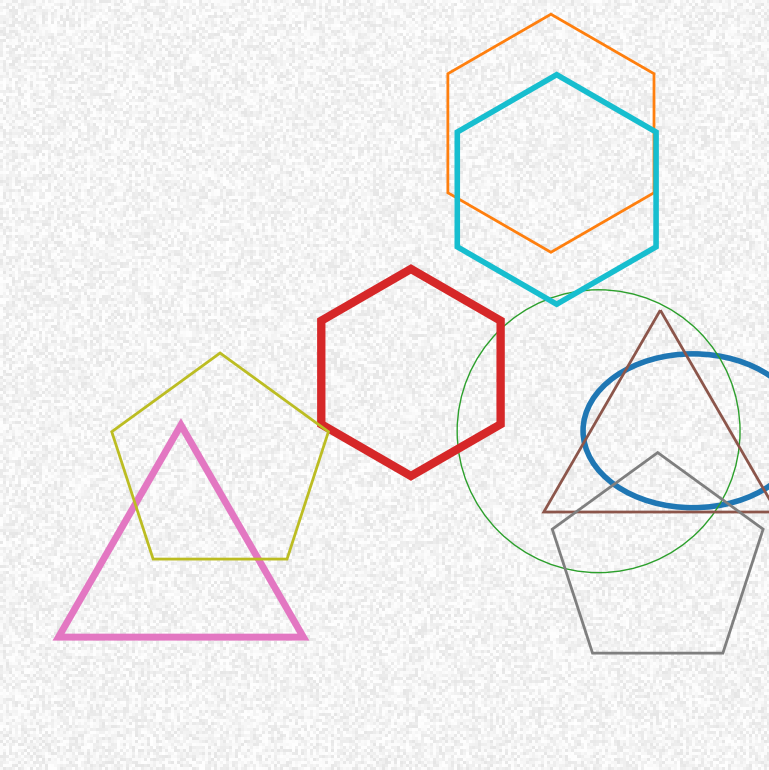[{"shape": "oval", "thickness": 2, "radius": 0.71, "center": [0.9, 0.441]}, {"shape": "hexagon", "thickness": 1, "radius": 0.77, "center": [0.715, 0.827]}, {"shape": "circle", "thickness": 0.5, "radius": 0.92, "center": [0.777, 0.44]}, {"shape": "hexagon", "thickness": 3, "radius": 0.67, "center": [0.534, 0.516]}, {"shape": "triangle", "thickness": 1, "radius": 0.87, "center": [0.858, 0.422]}, {"shape": "triangle", "thickness": 2.5, "radius": 0.92, "center": [0.235, 0.264]}, {"shape": "pentagon", "thickness": 1, "radius": 0.72, "center": [0.854, 0.268]}, {"shape": "pentagon", "thickness": 1, "radius": 0.74, "center": [0.286, 0.394]}, {"shape": "hexagon", "thickness": 2, "radius": 0.75, "center": [0.723, 0.754]}]